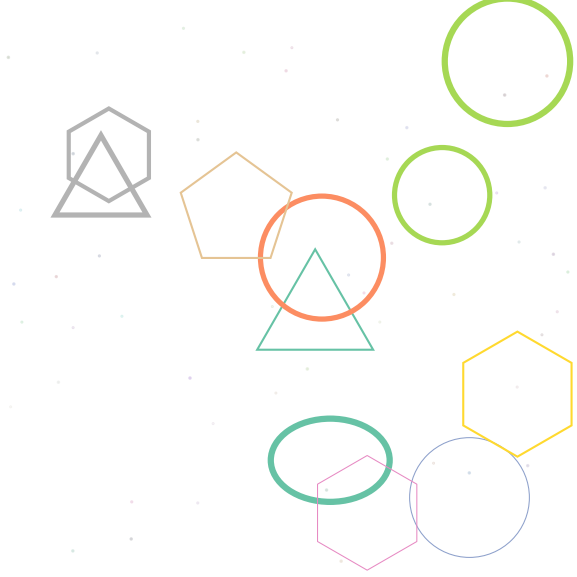[{"shape": "triangle", "thickness": 1, "radius": 0.58, "center": [0.546, 0.452]}, {"shape": "oval", "thickness": 3, "radius": 0.51, "center": [0.572, 0.202]}, {"shape": "circle", "thickness": 2.5, "radius": 0.53, "center": [0.557, 0.553]}, {"shape": "circle", "thickness": 0.5, "radius": 0.52, "center": [0.813, 0.138]}, {"shape": "hexagon", "thickness": 0.5, "radius": 0.5, "center": [0.636, 0.111]}, {"shape": "circle", "thickness": 2.5, "radius": 0.41, "center": [0.766, 0.661]}, {"shape": "circle", "thickness": 3, "radius": 0.54, "center": [0.879, 0.893]}, {"shape": "hexagon", "thickness": 1, "radius": 0.54, "center": [0.896, 0.317]}, {"shape": "pentagon", "thickness": 1, "radius": 0.51, "center": [0.409, 0.634]}, {"shape": "triangle", "thickness": 2.5, "radius": 0.46, "center": [0.175, 0.673]}, {"shape": "hexagon", "thickness": 2, "radius": 0.4, "center": [0.188, 0.731]}]